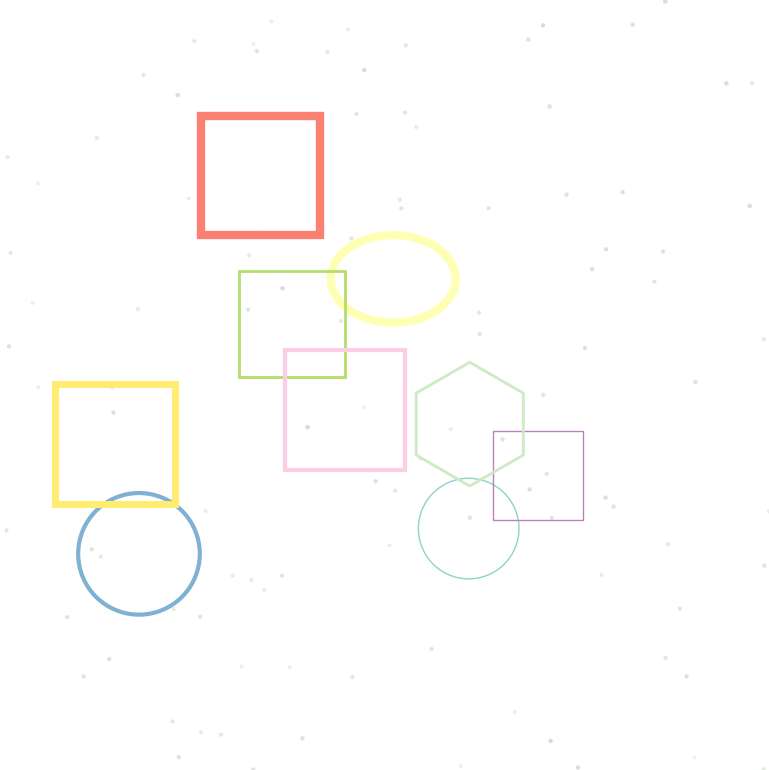[{"shape": "circle", "thickness": 0.5, "radius": 0.33, "center": [0.609, 0.314]}, {"shape": "oval", "thickness": 3, "radius": 0.41, "center": [0.511, 0.638]}, {"shape": "square", "thickness": 3, "radius": 0.39, "center": [0.338, 0.772]}, {"shape": "circle", "thickness": 1.5, "radius": 0.39, "center": [0.18, 0.281]}, {"shape": "square", "thickness": 1, "radius": 0.35, "center": [0.379, 0.579]}, {"shape": "square", "thickness": 1.5, "radius": 0.39, "center": [0.448, 0.468]}, {"shape": "square", "thickness": 0.5, "radius": 0.29, "center": [0.699, 0.383]}, {"shape": "hexagon", "thickness": 1, "radius": 0.4, "center": [0.61, 0.449]}, {"shape": "square", "thickness": 2.5, "radius": 0.39, "center": [0.149, 0.423]}]